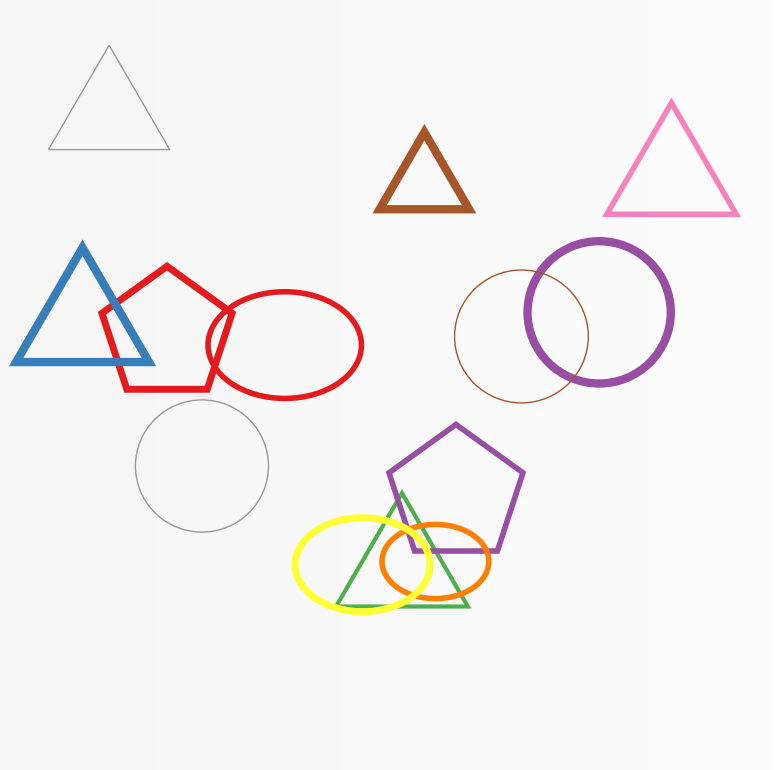[{"shape": "pentagon", "thickness": 2.5, "radius": 0.44, "center": [0.216, 0.566]}, {"shape": "oval", "thickness": 2, "radius": 0.49, "center": [0.367, 0.552]}, {"shape": "triangle", "thickness": 3, "radius": 0.49, "center": [0.106, 0.579]}, {"shape": "triangle", "thickness": 1.5, "radius": 0.49, "center": [0.519, 0.261]}, {"shape": "pentagon", "thickness": 2, "radius": 0.45, "center": [0.588, 0.358]}, {"shape": "circle", "thickness": 3, "radius": 0.46, "center": [0.773, 0.594]}, {"shape": "oval", "thickness": 2, "radius": 0.34, "center": [0.562, 0.271]}, {"shape": "oval", "thickness": 2.5, "radius": 0.44, "center": [0.468, 0.267]}, {"shape": "circle", "thickness": 0.5, "radius": 0.43, "center": [0.673, 0.563]}, {"shape": "triangle", "thickness": 3, "radius": 0.33, "center": [0.548, 0.762]}, {"shape": "triangle", "thickness": 2, "radius": 0.48, "center": [0.866, 0.77]}, {"shape": "triangle", "thickness": 0.5, "radius": 0.45, "center": [0.141, 0.851]}, {"shape": "circle", "thickness": 0.5, "radius": 0.43, "center": [0.261, 0.395]}]